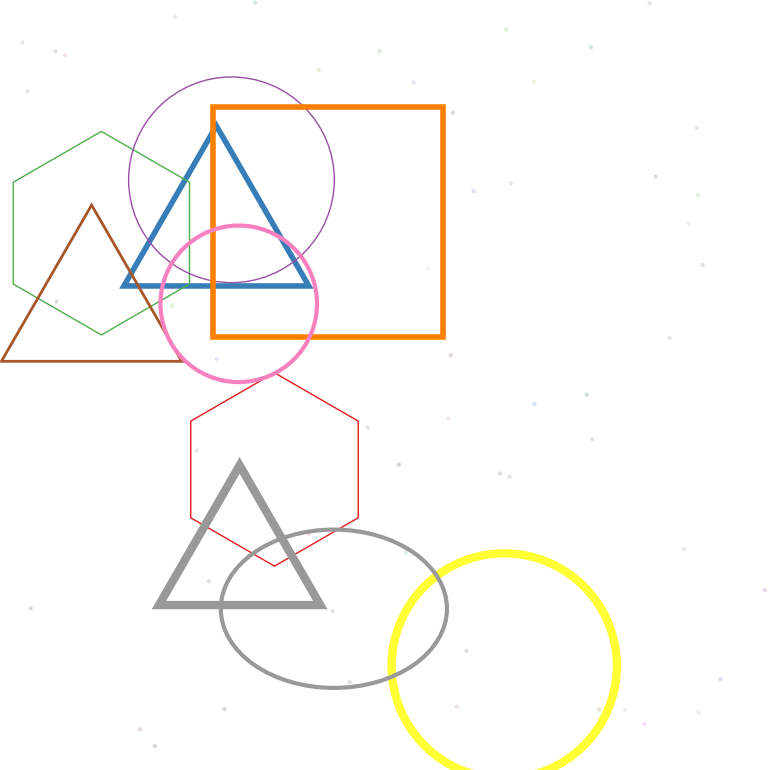[{"shape": "hexagon", "thickness": 0.5, "radius": 0.63, "center": [0.356, 0.39]}, {"shape": "triangle", "thickness": 2, "radius": 0.69, "center": [0.281, 0.698]}, {"shape": "hexagon", "thickness": 0.5, "radius": 0.66, "center": [0.132, 0.697]}, {"shape": "circle", "thickness": 0.5, "radius": 0.67, "center": [0.301, 0.767]}, {"shape": "square", "thickness": 2, "radius": 0.75, "center": [0.426, 0.712]}, {"shape": "circle", "thickness": 3, "radius": 0.73, "center": [0.655, 0.135]}, {"shape": "triangle", "thickness": 1, "radius": 0.68, "center": [0.119, 0.598]}, {"shape": "circle", "thickness": 1.5, "radius": 0.51, "center": [0.31, 0.605]}, {"shape": "oval", "thickness": 1.5, "radius": 0.73, "center": [0.434, 0.209]}, {"shape": "triangle", "thickness": 3, "radius": 0.6, "center": [0.311, 0.275]}]